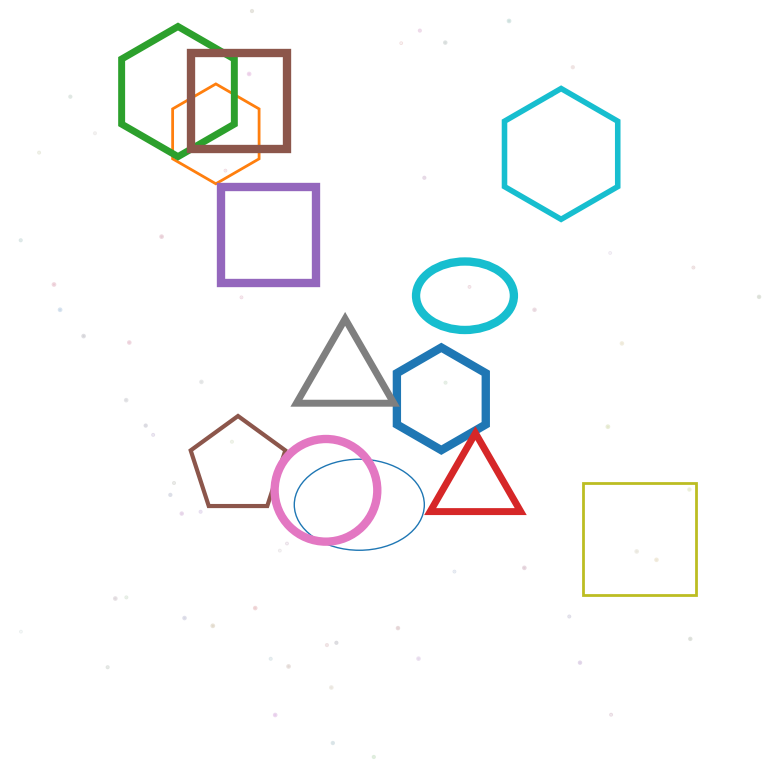[{"shape": "hexagon", "thickness": 3, "radius": 0.33, "center": [0.573, 0.482]}, {"shape": "oval", "thickness": 0.5, "radius": 0.42, "center": [0.467, 0.344]}, {"shape": "hexagon", "thickness": 1, "radius": 0.32, "center": [0.28, 0.826]}, {"shape": "hexagon", "thickness": 2.5, "radius": 0.42, "center": [0.231, 0.881]}, {"shape": "triangle", "thickness": 2.5, "radius": 0.34, "center": [0.617, 0.37]}, {"shape": "square", "thickness": 3, "radius": 0.31, "center": [0.348, 0.695]}, {"shape": "pentagon", "thickness": 1.5, "radius": 0.32, "center": [0.309, 0.395]}, {"shape": "square", "thickness": 3, "radius": 0.31, "center": [0.31, 0.869]}, {"shape": "circle", "thickness": 3, "radius": 0.33, "center": [0.423, 0.363]}, {"shape": "triangle", "thickness": 2.5, "radius": 0.37, "center": [0.448, 0.513]}, {"shape": "square", "thickness": 1, "radius": 0.37, "center": [0.831, 0.3]}, {"shape": "hexagon", "thickness": 2, "radius": 0.42, "center": [0.729, 0.8]}, {"shape": "oval", "thickness": 3, "radius": 0.32, "center": [0.604, 0.616]}]